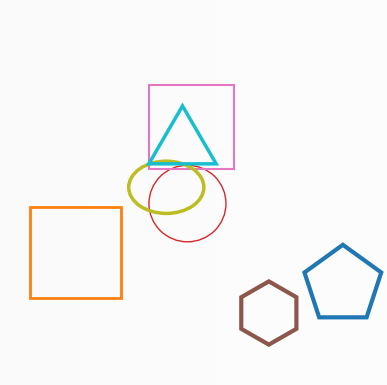[{"shape": "pentagon", "thickness": 3, "radius": 0.52, "center": [0.885, 0.26]}, {"shape": "square", "thickness": 2, "radius": 0.59, "center": [0.195, 0.345]}, {"shape": "circle", "thickness": 1, "radius": 0.5, "center": [0.484, 0.471]}, {"shape": "hexagon", "thickness": 3, "radius": 0.41, "center": [0.694, 0.187]}, {"shape": "square", "thickness": 1.5, "radius": 0.54, "center": [0.494, 0.671]}, {"shape": "oval", "thickness": 2.5, "radius": 0.48, "center": [0.429, 0.514]}, {"shape": "triangle", "thickness": 2.5, "radius": 0.5, "center": [0.471, 0.625]}]